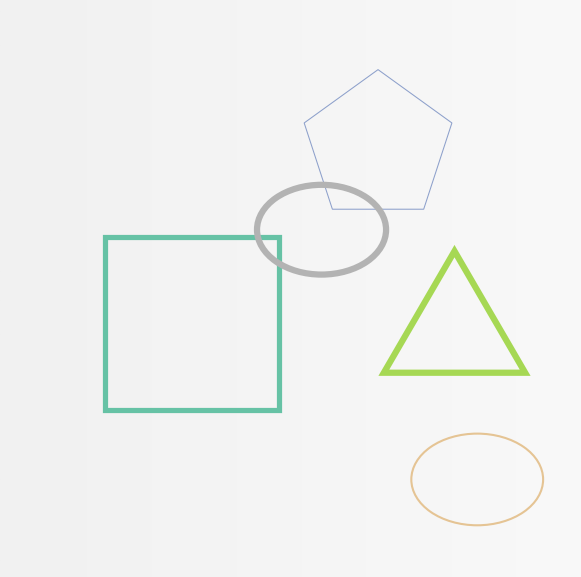[{"shape": "square", "thickness": 2.5, "radius": 0.75, "center": [0.33, 0.439]}, {"shape": "pentagon", "thickness": 0.5, "radius": 0.67, "center": [0.65, 0.745]}, {"shape": "triangle", "thickness": 3, "radius": 0.7, "center": [0.782, 0.424]}, {"shape": "oval", "thickness": 1, "radius": 0.57, "center": [0.821, 0.169]}, {"shape": "oval", "thickness": 3, "radius": 0.56, "center": [0.553, 0.601]}]